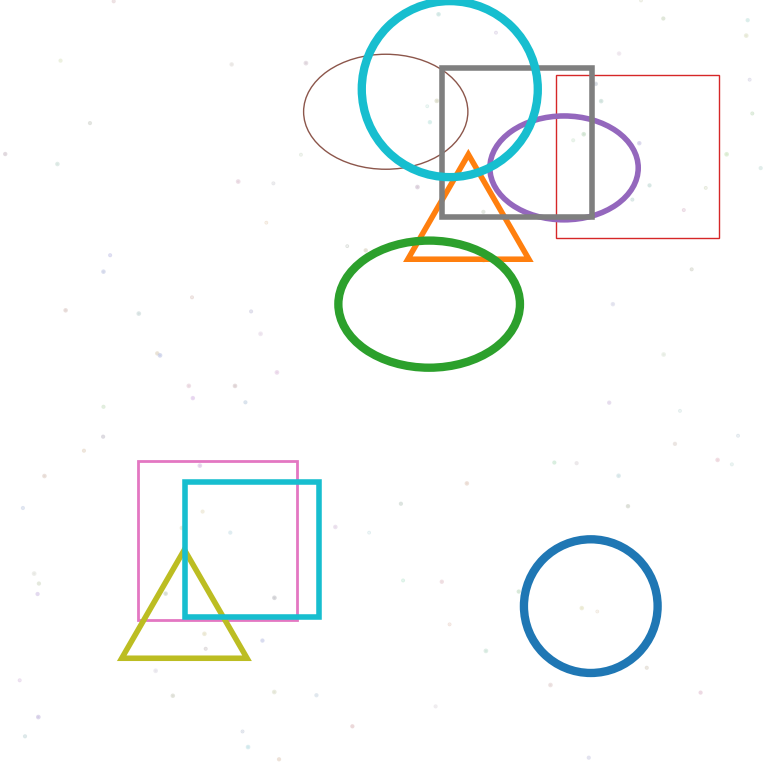[{"shape": "circle", "thickness": 3, "radius": 0.43, "center": [0.767, 0.213]}, {"shape": "triangle", "thickness": 2, "radius": 0.45, "center": [0.608, 0.709]}, {"shape": "oval", "thickness": 3, "radius": 0.59, "center": [0.557, 0.605]}, {"shape": "square", "thickness": 0.5, "radius": 0.53, "center": [0.827, 0.797]}, {"shape": "oval", "thickness": 2, "radius": 0.48, "center": [0.733, 0.782]}, {"shape": "oval", "thickness": 0.5, "radius": 0.53, "center": [0.501, 0.855]}, {"shape": "square", "thickness": 1, "radius": 0.52, "center": [0.282, 0.298]}, {"shape": "square", "thickness": 2, "radius": 0.49, "center": [0.672, 0.815]}, {"shape": "triangle", "thickness": 2, "radius": 0.47, "center": [0.239, 0.192]}, {"shape": "circle", "thickness": 3, "radius": 0.57, "center": [0.584, 0.884]}, {"shape": "square", "thickness": 2, "radius": 0.44, "center": [0.327, 0.286]}]